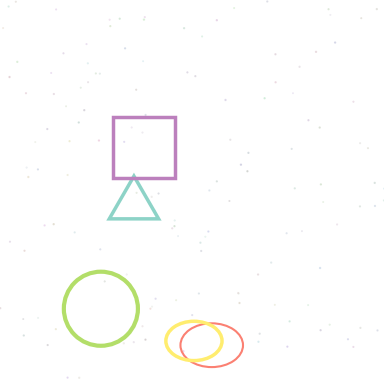[{"shape": "triangle", "thickness": 2.5, "radius": 0.37, "center": [0.348, 0.469]}, {"shape": "oval", "thickness": 1.5, "radius": 0.41, "center": [0.55, 0.103]}, {"shape": "circle", "thickness": 3, "radius": 0.48, "center": [0.262, 0.198]}, {"shape": "square", "thickness": 2.5, "radius": 0.4, "center": [0.375, 0.617]}, {"shape": "oval", "thickness": 2.5, "radius": 0.36, "center": [0.504, 0.114]}]